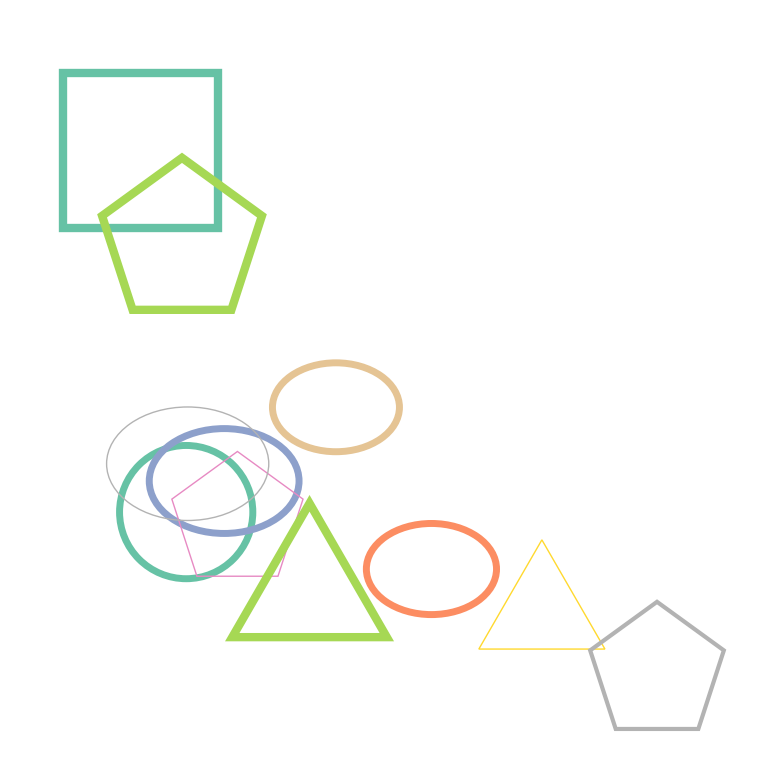[{"shape": "square", "thickness": 3, "radius": 0.5, "center": [0.183, 0.805]}, {"shape": "circle", "thickness": 2.5, "radius": 0.43, "center": [0.242, 0.335]}, {"shape": "oval", "thickness": 2.5, "radius": 0.42, "center": [0.56, 0.261]}, {"shape": "oval", "thickness": 2.5, "radius": 0.49, "center": [0.291, 0.375]}, {"shape": "pentagon", "thickness": 0.5, "radius": 0.45, "center": [0.308, 0.324]}, {"shape": "pentagon", "thickness": 3, "radius": 0.55, "center": [0.236, 0.686]}, {"shape": "triangle", "thickness": 3, "radius": 0.58, "center": [0.402, 0.23]}, {"shape": "triangle", "thickness": 0.5, "radius": 0.47, "center": [0.704, 0.204]}, {"shape": "oval", "thickness": 2.5, "radius": 0.41, "center": [0.436, 0.471]}, {"shape": "pentagon", "thickness": 1.5, "radius": 0.46, "center": [0.853, 0.127]}, {"shape": "oval", "thickness": 0.5, "radius": 0.53, "center": [0.244, 0.398]}]